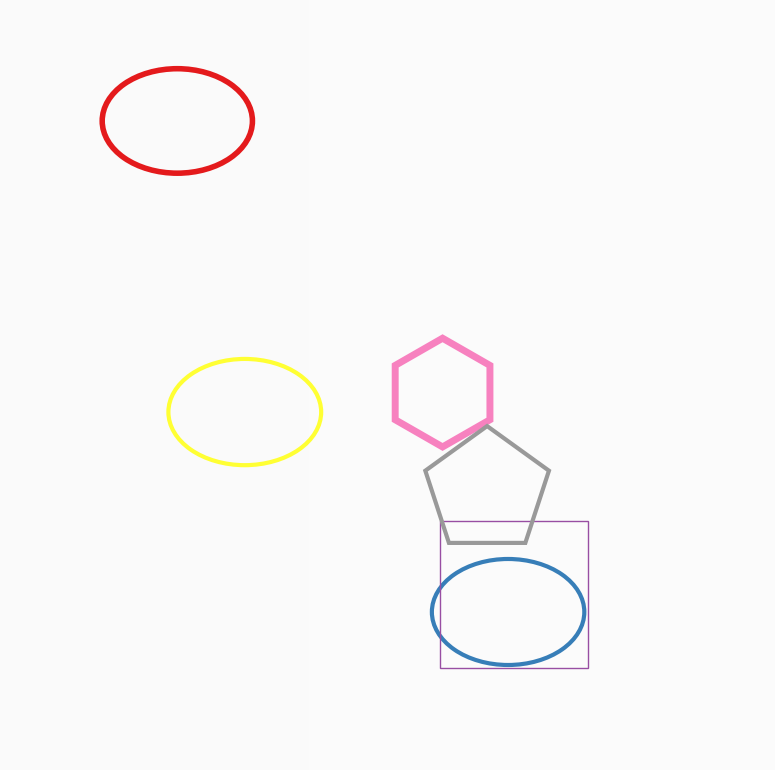[{"shape": "oval", "thickness": 2, "radius": 0.48, "center": [0.229, 0.843]}, {"shape": "oval", "thickness": 1.5, "radius": 0.49, "center": [0.656, 0.205]}, {"shape": "square", "thickness": 0.5, "radius": 0.48, "center": [0.663, 0.228]}, {"shape": "oval", "thickness": 1.5, "radius": 0.49, "center": [0.316, 0.465]}, {"shape": "hexagon", "thickness": 2.5, "radius": 0.35, "center": [0.571, 0.49]}, {"shape": "pentagon", "thickness": 1.5, "radius": 0.42, "center": [0.629, 0.363]}]